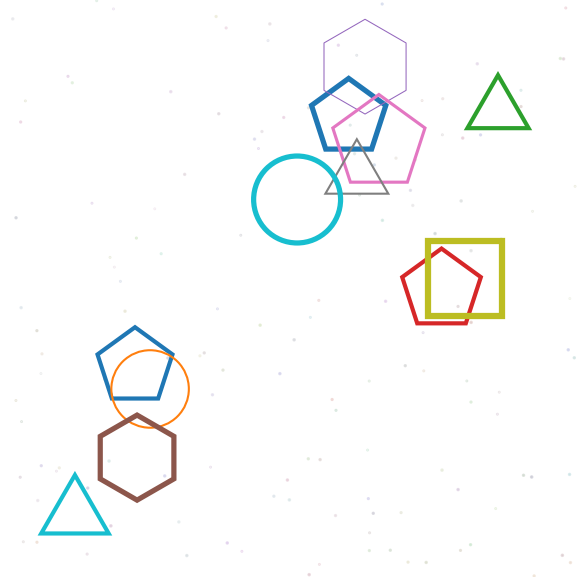[{"shape": "pentagon", "thickness": 2.5, "radius": 0.34, "center": [0.604, 0.796]}, {"shape": "pentagon", "thickness": 2, "radius": 0.34, "center": [0.234, 0.364]}, {"shape": "circle", "thickness": 1, "radius": 0.34, "center": [0.26, 0.326]}, {"shape": "triangle", "thickness": 2, "radius": 0.31, "center": [0.862, 0.808]}, {"shape": "pentagon", "thickness": 2, "radius": 0.36, "center": [0.765, 0.497]}, {"shape": "hexagon", "thickness": 0.5, "radius": 0.41, "center": [0.632, 0.884]}, {"shape": "hexagon", "thickness": 2.5, "radius": 0.37, "center": [0.237, 0.207]}, {"shape": "pentagon", "thickness": 1.5, "radius": 0.42, "center": [0.656, 0.752]}, {"shape": "triangle", "thickness": 1, "radius": 0.31, "center": [0.618, 0.695]}, {"shape": "square", "thickness": 3, "radius": 0.32, "center": [0.805, 0.517]}, {"shape": "triangle", "thickness": 2, "radius": 0.34, "center": [0.13, 0.109]}, {"shape": "circle", "thickness": 2.5, "radius": 0.38, "center": [0.514, 0.654]}]